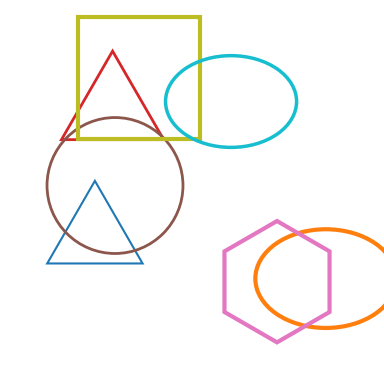[{"shape": "triangle", "thickness": 1.5, "radius": 0.72, "center": [0.246, 0.387]}, {"shape": "oval", "thickness": 3, "radius": 0.92, "center": [0.846, 0.276]}, {"shape": "triangle", "thickness": 2, "radius": 0.77, "center": [0.292, 0.714]}, {"shape": "circle", "thickness": 2, "radius": 0.88, "center": [0.299, 0.518]}, {"shape": "hexagon", "thickness": 3, "radius": 0.79, "center": [0.719, 0.268]}, {"shape": "square", "thickness": 3, "radius": 0.79, "center": [0.361, 0.797]}, {"shape": "oval", "thickness": 2.5, "radius": 0.85, "center": [0.6, 0.736]}]